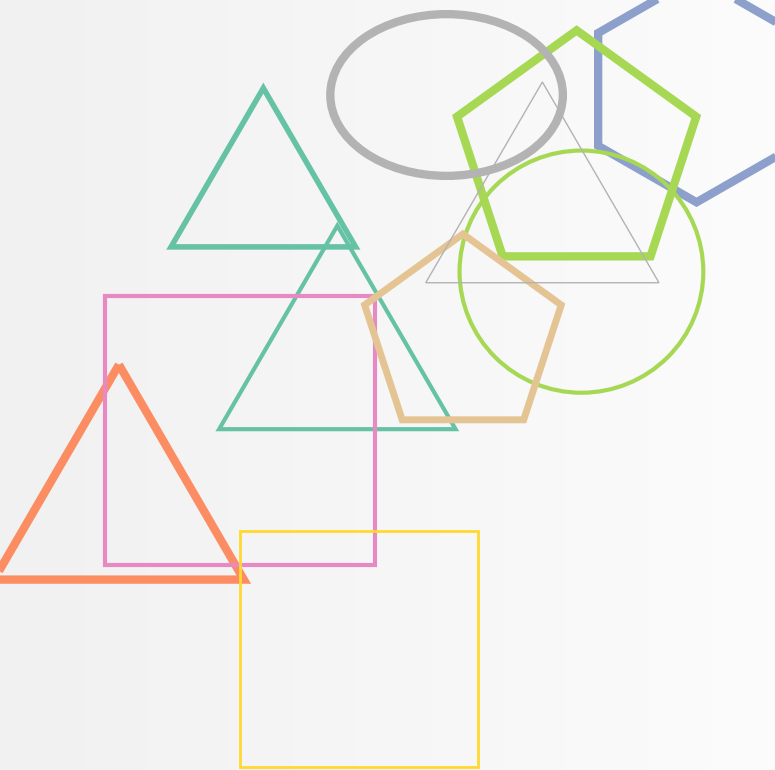[{"shape": "triangle", "thickness": 2, "radius": 0.69, "center": [0.34, 0.748]}, {"shape": "triangle", "thickness": 1.5, "radius": 0.88, "center": [0.435, 0.531]}, {"shape": "triangle", "thickness": 3, "radius": 0.93, "center": [0.153, 0.34]}, {"shape": "hexagon", "thickness": 3, "radius": 0.73, "center": [0.899, 0.884]}, {"shape": "square", "thickness": 1.5, "radius": 0.87, "center": [0.31, 0.441]}, {"shape": "circle", "thickness": 1.5, "radius": 0.79, "center": [0.75, 0.647]}, {"shape": "pentagon", "thickness": 3, "radius": 0.81, "center": [0.744, 0.798]}, {"shape": "square", "thickness": 1, "radius": 0.77, "center": [0.463, 0.157]}, {"shape": "pentagon", "thickness": 2.5, "radius": 0.67, "center": [0.597, 0.563]}, {"shape": "oval", "thickness": 3, "radius": 0.75, "center": [0.576, 0.877]}, {"shape": "triangle", "thickness": 0.5, "radius": 0.87, "center": [0.7, 0.72]}]